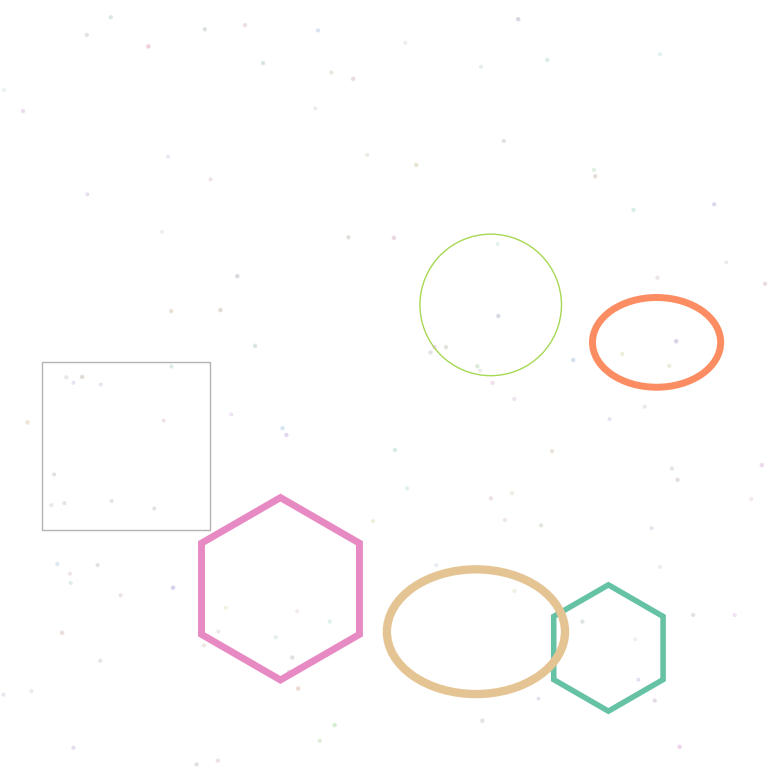[{"shape": "hexagon", "thickness": 2, "radius": 0.41, "center": [0.79, 0.158]}, {"shape": "oval", "thickness": 2.5, "radius": 0.42, "center": [0.853, 0.555]}, {"shape": "hexagon", "thickness": 2.5, "radius": 0.59, "center": [0.364, 0.235]}, {"shape": "circle", "thickness": 0.5, "radius": 0.46, "center": [0.637, 0.604]}, {"shape": "oval", "thickness": 3, "radius": 0.58, "center": [0.618, 0.18]}, {"shape": "square", "thickness": 0.5, "radius": 0.55, "center": [0.163, 0.421]}]